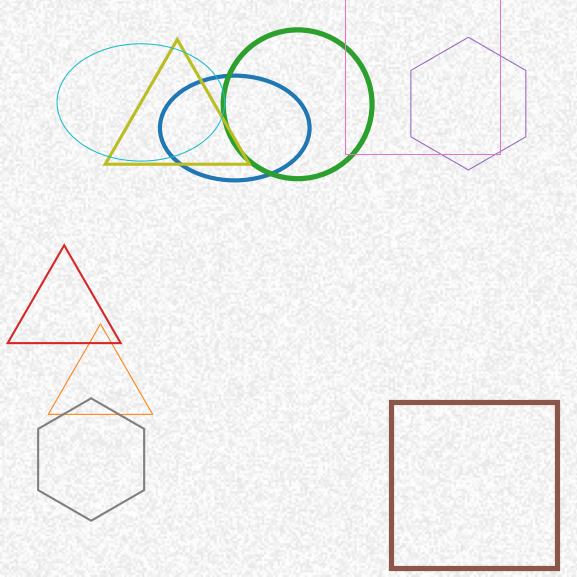[{"shape": "oval", "thickness": 2, "radius": 0.65, "center": [0.407, 0.777]}, {"shape": "triangle", "thickness": 0.5, "radius": 0.52, "center": [0.174, 0.334]}, {"shape": "circle", "thickness": 2.5, "radius": 0.64, "center": [0.515, 0.819]}, {"shape": "triangle", "thickness": 1, "radius": 0.56, "center": [0.111, 0.461]}, {"shape": "hexagon", "thickness": 0.5, "radius": 0.57, "center": [0.811, 0.82]}, {"shape": "square", "thickness": 2.5, "radius": 0.72, "center": [0.821, 0.159]}, {"shape": "square", "thickness": 0.5, "radius": 0.67, "center": [0.731, 0.867]}, {"shape": "hexagon", "thickness": 1, "radius": 0.53, "center": [0.158, 0.203]}, {"shape": "triangle", "thickness": 1.5, "radius": 0.72, "center": [0.307, 0.787]}, {"shape": "oval", "thickness": 0.5, "radius": 0.73, "center": [0.244, 0.822]}]